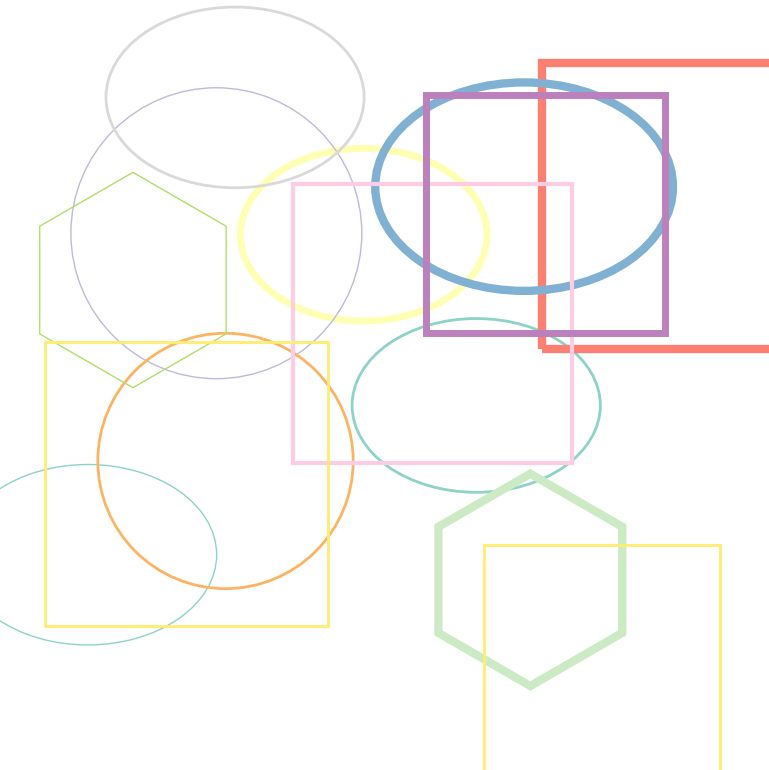[{"shape": "oval", "thickness": 0.5, "radius": 0.84, "center": [0.114, 0.28]}, {"shape": "oval", "thickness": 1, "radius": 0.81, "center": [0.618, 0.473]}, {"shape": "oval", "thickness": 2.5, "radius": 0.8, "center": [0.472, 0.695]}, {"shape": "circle", "thickness": 0.5, "radius": 0.94, "center": [0.281, 0.697]}, {"shape": "square", "thickness": 3, "radius": 0.93, "center": [0.889, 0.733]}, {"shape": "oval", "thickness": 3, "radius": 0.97, "center": [0.681, 0.758]}, {"shape": "circle", "thickness": 1, "radius": 0.83, "center": [0.293, 0.401]}, {"shape": "hexagon", "thickness": 0.5, "radius": 0.7, "center": [0.173, 0.636]}, {"shape": "square", "thickness": 1.5, "radius": 0.91, "center": [0.561, 0.58]}, {"shape": "oval", "thickness": 1, "radius": 0.84, "center": [0.305, 0.874]}, {"shape": "square", "thickness": 2.5, "radius": 0.77, "center": [0.708, 0.722]}, {"shape": "hexagon", "thickness": 3, "radius": 0.69, "center": [0.689, 0.247]}, {"shape": "square", "thickness": 1, "radius": 0.92, "center": [0.242, 0.372]}, {"shape": "square", "thickness": 1, "radius": 0.76, "center": [0.782, 0.139]}]